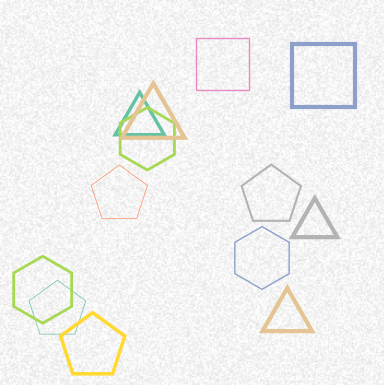[{"shape": "pentagon", "thickness": 0.5, "radius": 0.39, "center": [0.149, 0.195]}, {"shape": "triangle", "thickness": 2.5, "radius": 0.37, "center": [0.363, 0.687]}, {"shape": "pentagon", "thickness": 0.5, "radius": 0.38, "center": [0.31, 0.495]}, {"shape": "hexagon", "thickness": 1, "radius": 0.41, "center": [0.681, 0.33]}, {"shape": "square", "thickness": 3, "radius": 0.41, "center": [0.84, 0.804]}, {"shape": "square", "thickness": 1, "radius": 0.34, "center": [0.578, 0.834]}, {"shape": "hexagon", "thickness": 2, "radius": 0.41, "center": [0.383, 0.64]}, {"shape": "hexagon", "thickness": 2, "radius": 0.43, "center": [0.111, 0.248]}, {"shape": "pentagon", "thickness": 2.5, "radius": 0.44, "center": [0.241, 0.1]}, {"shape": "triangle", "thickness": 3, "radius": 0.37, "center": [0.746, 0.177]}, {"shape": "triangle", "thickness": 3, "radius": 0.47, "center": [0.398, 0.689]}, {"shape": "pentagon", "thickness": 1.5, "radius": 0.4, "center": [0.705, 0.492]}, {"shape": "triangle", "thickness": 3, "radius": 0.34, "center": [0.818, 0.418]}]